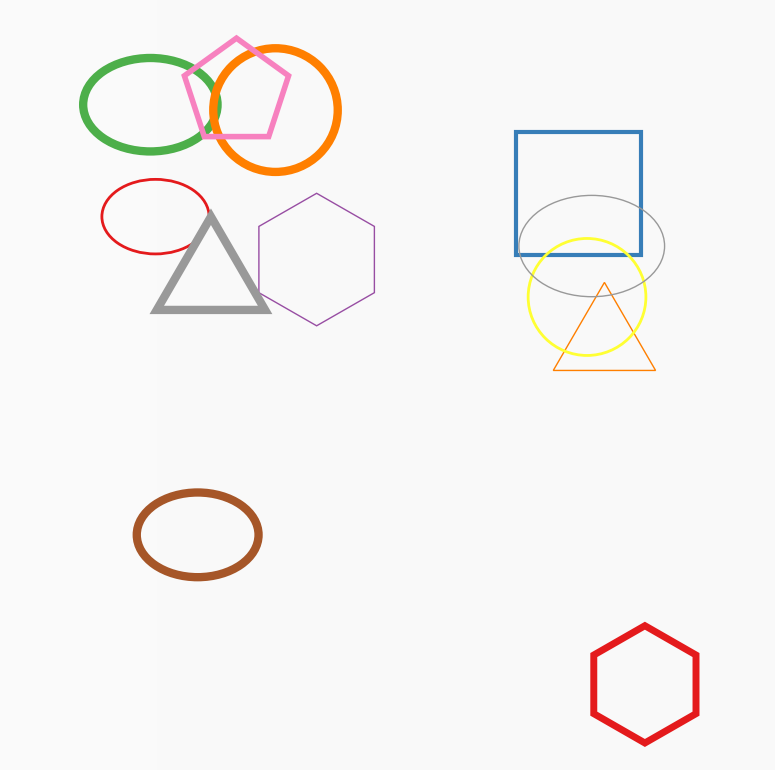[{"shape": "hexagon", "thickness": 2.5, "radius": 0.38, "center": [0.832, 0.111]}, {"shape": "oval", "thickness": 1, "radius": 0.35, "center": [0.201, 0.719]}, {"shape": "square", "thickness": 1.5, "radius": 0.4, "center": [0.746, 0.749]}, {"shape": "oval", "thickness": 3, "radius": 0.43, "center": [0.194, 0.864]}, {"shape": "hexagon", "thickness": 0.5, "radius": 0.43, "center": [0.409, 0.663]}, {"shape": "triangle", "thickness": 0.5, "radius": 0.38, "center": [0.78, 0.557]}, {"shape": "circle", "thickness": 3, "radius": 0.4, "center": [0.355, 0.857]}, {"shape": "circle", "thickness": 1, "radius": 0.38, "center": [0.757, 0.614]}, {"shape": "oval", "thickness": 3, "radius": 0.39, "center": [0.255, 0.305]}, {"shape": "pentagon", "thickness": 2, "radius": 0.35, "center": [0.305, 0.88]}, {"shape": "oval", "thickness": 0.5, "radius": 0.47, "center": [0.764, 0.68]}, {"shape": "triangle", "thickness": 3, "radius": 0.4, "center": [0.272, 0.638]}]